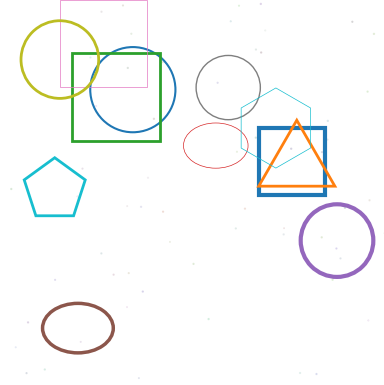[{"shape": "square", "thickness": 3, "radius": 0.43, "center": [0.759, 0.58]}, {"shape": "circle", "thickness": 1.5, "radius": 0.55, "center": [0.345, 0.767]}, {"shape": "triangle", "thickness": 2, "radius": 0.57, "center": [0.771, 0.574]}, {"shape": "square", "thickness": 2, "radius": 0.57, "center": [0.302, 0.748]}, {"shape": "oval", "thickness": 0.5, "radius": 0.42, "center": [0.56, 0.622]}, {"shape": "circle", "thickness": 3, "radius": 0.47, "center": [0.875, 0.375]}, {"shape": "oval", "thickness": 2.5, "radius": 0.46, "center": [0.202, 0.148]}, {"shape": "square", "thickness": 0.5, "radius": 0.57, "center": [0.269, 0.887]}, {"shape": "circle", "thickness": 1, "radius": 0.42, "center": [0.593, 0.773]}, {"shape": "circle", "thickness": 2, "radius": 0.5, "center": [0.155, 0.845]}, {"shape": "hexagon", "thickness": 0.5, "radius": 0.52, "center": [0.717, 0.667]}, {"shape": "pentagon", "thickness": 2, "radius": 0.42, "center": [0.142, 0.507]}]